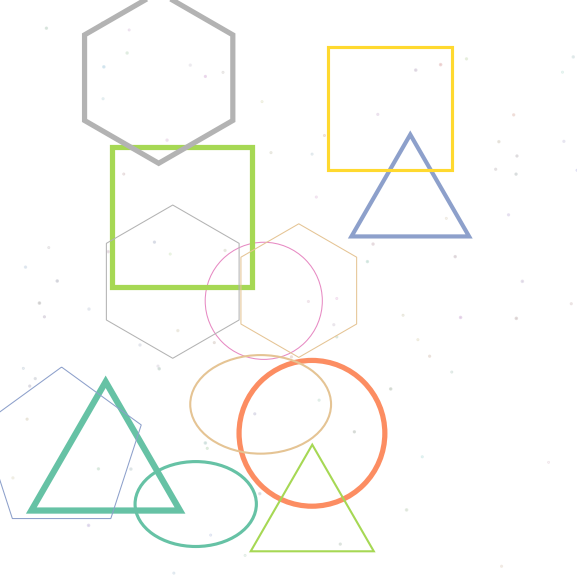[{"shape": "oval", "thickness": 1.5, "radius": 0.53, "center": [0.339, 0.126]}, {"shape": "triangle", "thickness": 3, "radius": 0.74, "center": [0.183, 0.189]}, {"shape": "circle", "thickness": 2.5, "radius": 0.63, "center": [0.54, 0.249]}, {"shape": "pentagon", "thickness": 0.5, "radius": 0.73, "center": [0.107, 0.219]}, {"shape": "triangle", "thickness": 2, "radius": 0.59, "center": [0.71, 0.649]}, {"shape": "circle", "thickness": 0.5, "radius": 0.51, "center": [0.457, 0.478]}, {"shape": "triangle", "thickness": 1, "radius": 0.62, "center": [0.541, 0.106]}, {"shape": "square", "thickness": 2.5, "radius": 0.61, "center": [0.316, 0.624]}, {"shape": "square", "thickness": 1.5, "radius": 0.54, "center": [0.676, 0.811]}, {"shape": "oval", "thickness": 1, "radius": 0.61, "center": [0.451, 0.299]}, {"shape": "hexagon", "thickness": 0.5, "radius": 0.58, "center": [0.517, 0.496]}, {"shape": "hexagon", "thickness": 0.5, "radius": 0.66, "center": [0.299, 0.511]}, {"shape": "hexagon", "thickness": 2.5, "radius": 0.74, "center": [0.275, 0.865]}]